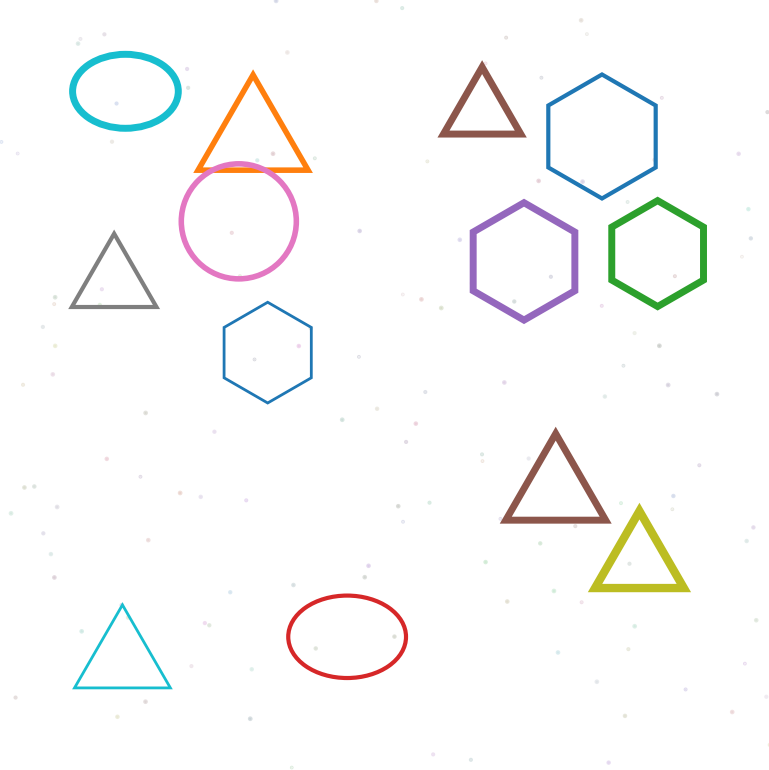[{"shape": "hexagon", "thickness": 1, "radius": 0.33, "center": [0.348, 0.542]}, {"shape": "hexagon", "thickness": 1.5, "radius": 0.4, "center": [0.782, 0.823]}, {"shape": "triangle", "thickness": 2, "radius": 0.41, "center": [0.329, 0.82]}, {"shape": "hexagon", "thickness": 2.5, "radius": 0.34, "center": [0.854, 0.671]}, {"shape": "oval", "thickness": 1.5, "radius": 0.38, "center": [0.451, 0.173]}, {"shape": "hexagon", "thickness": 2.5, "radius": 0.38, "center": [0.681, 0.661]}, {"shape": "triangle", "thickness": 2.5, "radius": 0.29, "center": [0.626, 0.855]}, {"shape": "triangle", "thickness": 2.5, "radius": 0.37, "center": [0.722, 0.362]}, {"shape": "circle", "thickness": 2, "radius": 0.37, "center": [0.31, 0.713]}, {"shape": "triangle", "thickness": 1.5, "radius": 0.32, "center": [0.148, 0.633]}, {"shape": "triangle", "thickness": 3, "radius": 0.33, "center": [0.83, 0.27]}, {"shape": "oval", "thickness": 2.5, "radius": 0.34, "center": [0.163, 0.881]}, {"shape": "triangle", "thickness": 1, "radius": 0.36, "center": [0.159, 0.143]}]